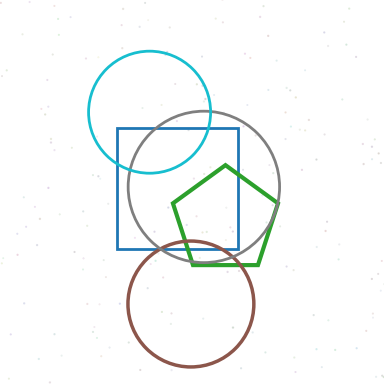[{"shape": "square", "thickness": 2, "radius": 0.78, "center": [0.46, 0.511]}, {"shape": "pentagon", "thickness": 3, "radius": 0.72, "center": [0.586, 0.428]}, {"shape": "circle", "thickness": 2.5, "radius": 0.82, "center": [0.496, 0.21]}, {"shape": "circle", "thickness": 2, "radius": 0.98, "center": [0.53, 0.515]}, {"shape": "circle", "thickness": 2, "radius": 0.79, "center": [0.389, 0.709]}]